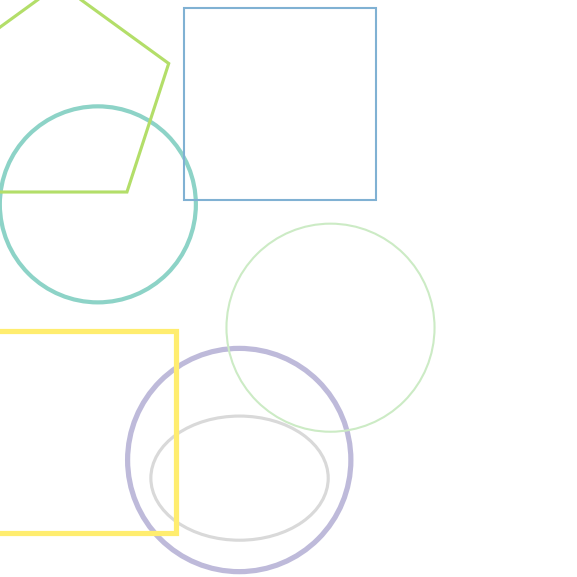[{"shape": "circle", "thickness": 2, "radius": 0.85, "center": [0.169, 0.645]}, {"shape": "circle", "thickness": 2.5, "radius": 0.97, "center": [0.414, 0.203]}, {"shape": "square", "thickness": 1, "radius": 0.83, "center": [0.484, 0.819]}, {"shape": "pentagon", "thickness": 1.5, "radius": 1.0, "center": [0.103, 0.828]}, {"shape": "oval", "thickness": 1.5, "radius": 0.77, "center": [0.415, 0.171]}, {"shape": "circle", "thickness": 1, "radius": 0.9, "center": [0.572, 0.432]}, {"shape": "square", "thickness": 2.5, "radius": 0.87, "center": [0.13, 0.251]}]